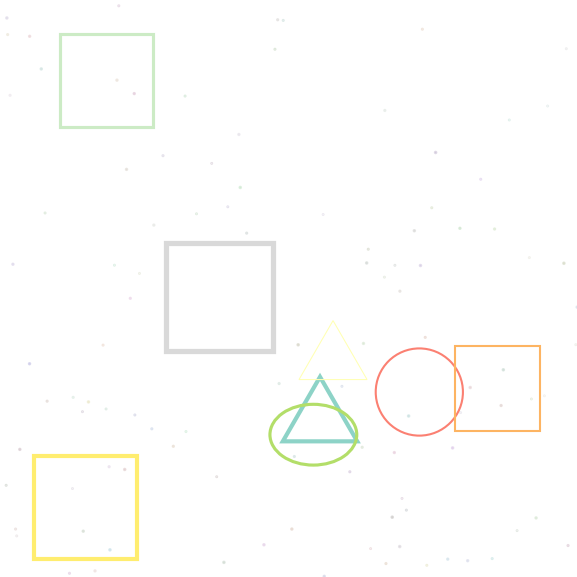[{"shape": "triangle", "thickness": 2, "radius": 0.37, "center": [0.554, 0.272]}, {"shape": "triangle", "thickness": 0.5, "radius": 0.34, "center": [0.577, 0.376]}, {"shape": "circle", "thickness": 1, "radius": 0.38, "center": [0.726, 0.32]}, {"shape": "square", "thickness": 1, "radius": 0.37, "center": [0.862, 0.327]}, {"shape": "oval", "thickness": 1.5, "radius": 0.38, "center": [0.543, 0.246]}, {"shape": "square", "thickness": 2.5, "radius": 0.47, "center": [0.38, 0.485]}, {"shape": "square", "thickness": 1.5, "radius": 0.4, "center": [0.184, 0.86]}, {"shape": "square", "thickness": 2, "radius": 0.45, "center": [0.149, 0.121]}]